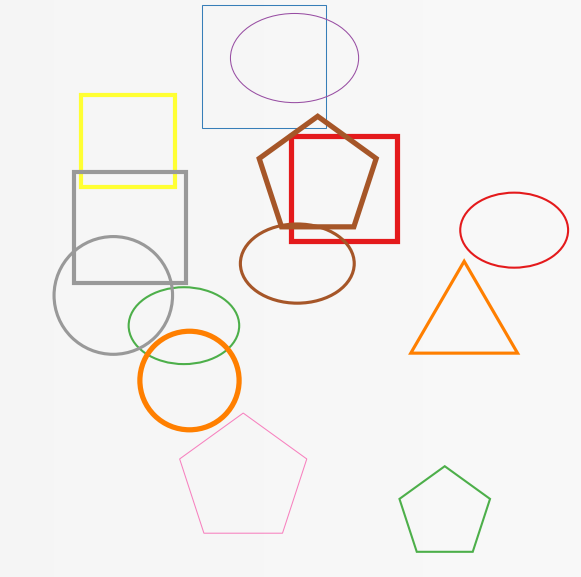[{"shape": "oval", "thickness": 1, "radius": 0.46, "center": [0.885, 0.601]}, {"shape": "square", "thickness": 2.5, "radius": 0.46, "center": [0.591, 0.673]}, {"shape": "square", "thickness": 0.5, "radius": 0.53, "center": [0.454, 0.884]}, {"shape": "oval", "thickness": 1, "radius": 0.48, "center": [0.316, 0.435]}, {"shape": "pentagon", "thickness": 1, "radius": 0.41, "center": [0.765, 0.11]}, {"shape": "oval", "thickness": 0.5, "radius": 0.55, "center": [0.507, 0.899]}, {"shape": "triangle", "thickness": 1.5, "radius": 0.53, "center": [0.799, 0.441]}, {"shape": "circle", "thickness": 2.5, "radius": 0.43, "center": [0.326, 0.34]}, {"shape": "square", "thickness": 2, "radius": 0.4, "center": [0.22, 0.755]}, {"shape": "pentagon", "thickness": 2.5, "radius": 0.53, "center": [0.547, 0.692]}, {"shape": "oval", "thickness": 1.5, "radius": 0.49, "center": [0.511, 0.543]}, {"shape": "pentagon", "thickness": 0.5, "radius": 0.57, "center": [0.418, 0.169]}, {"shape": "square", "thickness": 2, "radius": 0.48, "center": [0.224, 0.605]}, {"shape": "circle", "thickness": 1.5, "radius": 0.51, "center": [0.195, 0.488]}]